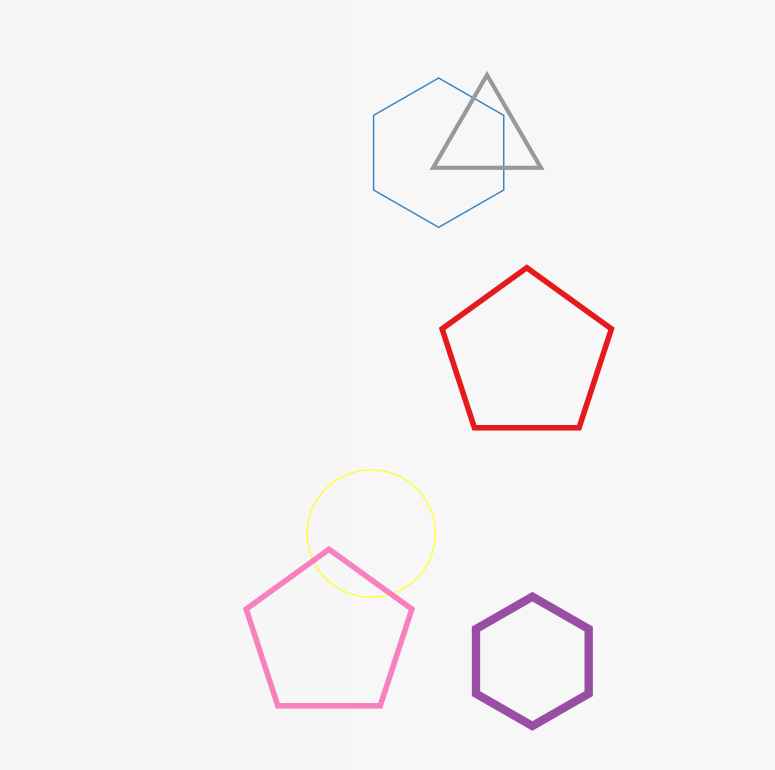[{"shape": "pentagon", "thickness": 2, "radius": 0.57, "center": [0.68, 0.537]}, {"shape": "hexagon", "thickness": 0.5, "radius": 0.48, "center": [0.566, 0.802]}, {"shape": "hexagon", "thickness": 3, "radius": 0.42, "center": [0.687, 0.141]}, {"shape": "circle", "thickness": 0.5, "radius": 0.41, "center": [0.479, 0.307]}, {"shape": "pentagon", "thickness": 2, "radius": 0.56, "center": [0.425, 0.174]}, {"shape": "triangle", "thickness": 1.5, "radius": 0.4, "center": [0.628, 0.822]}]